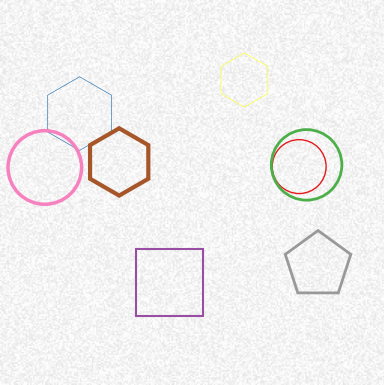[{"shape": "circle", "thickness": 1, "radius": 0.35, "center": [0.777, 0.567]}, {"shape": "hexagon", "thickness": 0.5, "radius": 0.48, "center": [0.207, 0.705]}, {"shape": "circle", "thickness": 2, "radius": 0.46, "center": [0.796, 0.572]}, {"shape": "square", "thickness": 1.5, "radius": 0.44, "center": [0.441, 0.265]}, {"shape": "hexagon", "thickness": 0.5, "radius": 0.35, "center": [0.635, 0.792]}, {"shape": "hexagon", "thickness": 3, "radius": 0.44, "center": [0.31, 0.579]}, {"shape": "circle", "thickness": 2.5, "radius": 0.48, "center": [0.116, 0.565]}, {"shape": "pentagon", "thickness": 2, "radius": 0.45, "center": [0.826, 0.312]}]